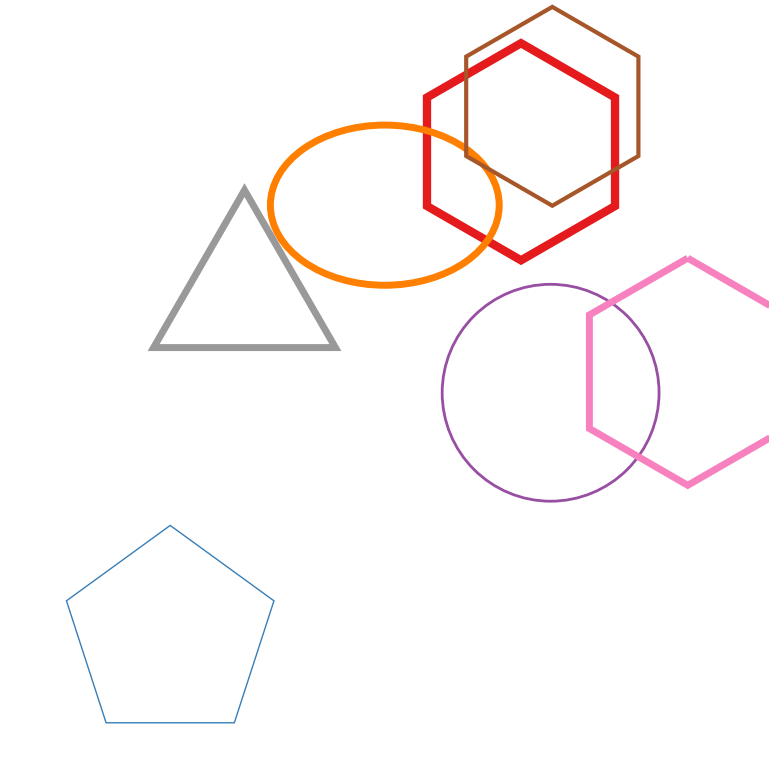[{"shape": "hexagon", "thickness": 3, "radius": 0.7, "center": [0.677, 0.803]}, {"shape": "pentagon", "thickness": 0.5, "radius": 0.71, "center": [0.221, 0.176]}, {"shape": "circle", "thickness": 1, "radius": 0.7, "center": [0.715, 0.49]}, {"shape": "oval", "thickness": 2.5, "radius": 0.74, "center": [0.5, 0.734]}, {"shape": "hexagon", "thickness": 1.5, "radius": 0.65, "center": [0.717, 0.862]}, {"shape": "hexagon", "thickness": 2.5, "radius": 0.74, "center": [0.893, 0.517]}, {"shape": "triangle", "thickness": 2.5, "radius": 0.68, "center": [0.318, 0.617]}]